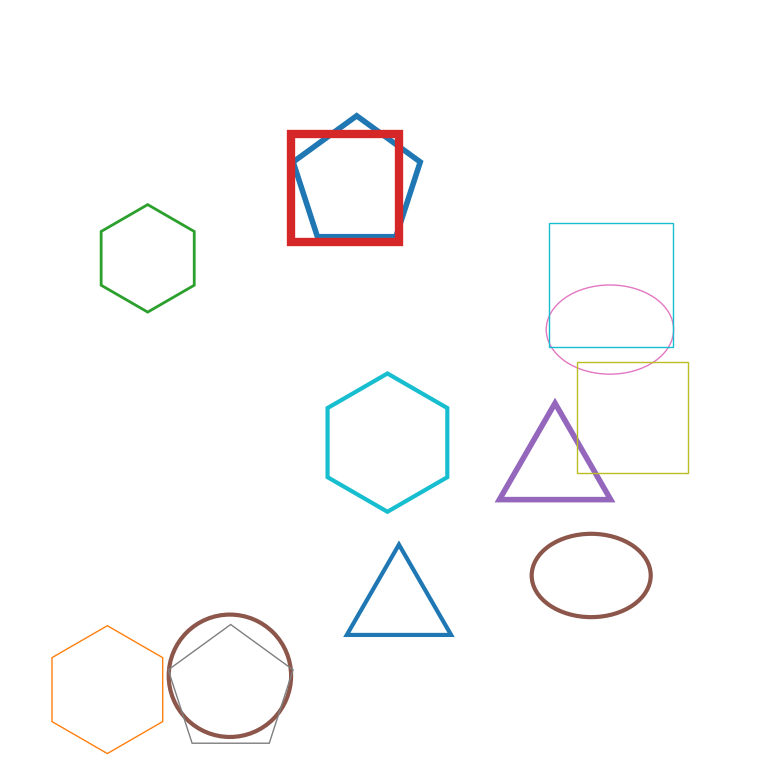[{"shape": "triangle", "thickness": 1.5, "radius": 0.39, "center": [0.518, 0.215]}, {"shape": "pentagon", "thickness": 2, "radius": 0.43, "center": [0.463, 0.763]}, {"shape": "hexagon", "thickness": 0.5, "radius": 0.42, "center": [0.139, 0.104]}, {"shape": "hexagon", "thickness": 1, "radius": 0.35, "center": [0.192, 0.664]}, {"shape": "square", "thickness": 3, "radius": 0.35, "center": [0.448, 0.756]}, {"shape": "triangle", "thickness": 2, "radius": 0.42, "center": [0.721, 0.393]}, {"shape": "circle", "thickness": 1.5, "radius": 0.4, "center": [0.299, 0.122]}, {"shape": "oval", "thickness": 1.5, "radius": 0.39, "center": [0.768, 0.253]}, {"shape": "oval", "thickness": 0.5, "radius": 0.41, "center": [0.792, 0.572]}, {"shape": "pentagon", "thickness": 0.5, "radius": 0.43, "center": [0.3, 0.104]}, {"shape": "square", "thickness": 0.5, "radius": 0.36, "center": [0.822, 0.458]}, {"shape": "square", "thickness": 0.5, "radius": 0.4, "center": [0.794, 0.63]}, {"shape": "hexagon", "thickness": 1.5, "radius": 0.45, "center": [0.503, 0.425]}]